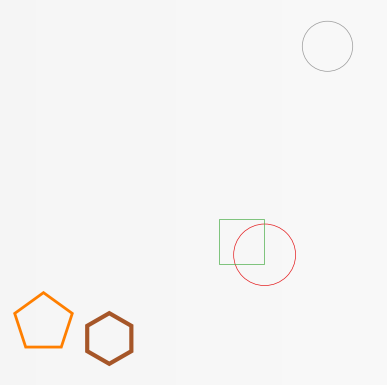[{"shape": "circle", "thickness": 0.5, "radius": 0.4, "center": [0.683, 0.338]}, {"shape": "square", "thickness": 0.5, "radius": 0.29, "center": [0.623, 0.373]}, {"shape": "pentagon", "thickness": 2, "radius": 0.39, "center": [0.112, 0.162]}, {"shape": "hexagon", "thickness": 3, "radius": 0.33, "center": [0.282, 0.121]}, {"shape": "circle", "thickness": 0.5, "radius": 0.33, "center": [0.845, 0.88]}]